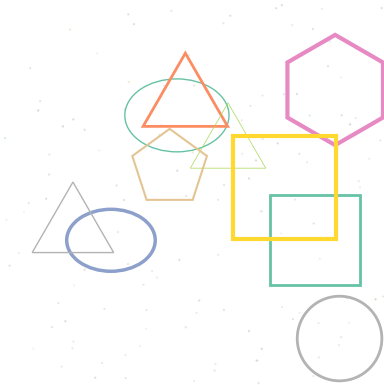[{"shape": "oval", "thickness": 1, "radius": 0.68, "center": [0.46, 0.7]}, {"shape": "square", "thickness": 2, "radius": 0.58, "center": [0.819, 0.378]}, {"shape": "triangle", "thickness": 2, "radius": 0.63, "center": [0.481, 0.735]}, {"shape": "oval", "thickness": 2.5, "radius": 0.57, "center": [0.288, 0.376]}, {"shape": "hexagon", "thickness": 3, "radius": 0.72, "center": [0.871, 0.766]}, {"shape": "triangle", "thickness": 0.5, "radius": 0.57, "center": [0.592, 0.62]}, {"shape": "square", "thickness": 3, "radius": 0.67, "center": [0.739, 0.514]}, {"shape": "pentagon", "thickness": 1.5, "radius": 0.51, "center": [0.441, 0.563]}, {"shape": "circle", "thickness": 2, "radius": 0.55, "center": [0.882, 0.121]}, {"shape": "triangle", "thickness": 1, "radius": 0.61, "center": [0.189, 0.405]}]